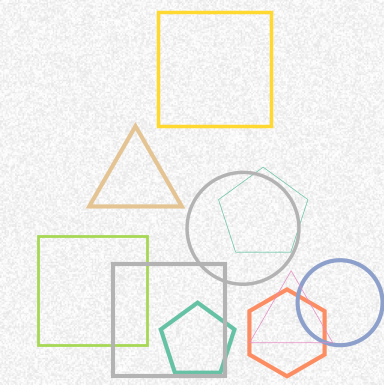[{"shape": "pentagon", "thickness": 3, "radius": 0.5, "center": [0.513, 0.113]}, {"shape": "pentagon", "thickness": 0.5, "radius": 0.61, "center": [0.684, 0.444]}, {"shape": "hexagon", "thickness": 3, "radius": 0.56, "center": [0.745, 0.135]}, {"shape": "circle", "thickness": 3, "radius": 0.55, "center": [0.883, 0.214]}, {"shape": "triangle", "thickness": 0.5, "radius": 0.62, "center": [0.756, 0.172]}, {"shape": "square", "thickness": 2, "radius": 0.71, "center": [0.241, 0.245]}, {"shape": "square", "thickness": 2.5, "radius": 0.74, "center": [0.557, 0.821]}, {"shape": "triangle", "thickness": 3, "radius": 0.69, "center": [0.352, 0.533]}, {"shape": "square", "thickness": 3, "radius": 0.73, "center": [0.439, 0.169]}, {"shape": "circle", "thickness": 2.5, "radius": 0.73, "center": [0.631, 0.407]}]